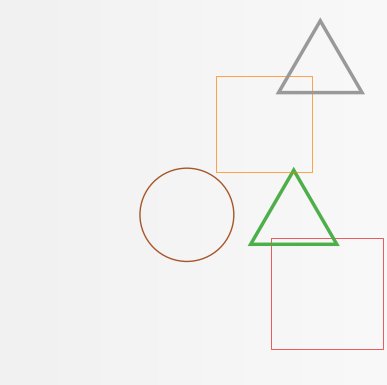[{"shape": "square", "thickness": 0.5, "radius": 0.72, "center": [0.844, 0.239]}, {"shape": "triangle", "thickness": 2.5, "radius": 0.64, "center": [0.758, 0.43]}, {"shape": "square", "thickness": 0.5, "radius": 0.62, "center": [0.68, 0.678]}, {"shape": "circle", "thickness": 1, "radius": 0.61, "center": [0.482, 0.442]}, {"shape": "triangle", "thickness": 2.5, "radius": 0.62, "center": [0.827, 0.822]}]